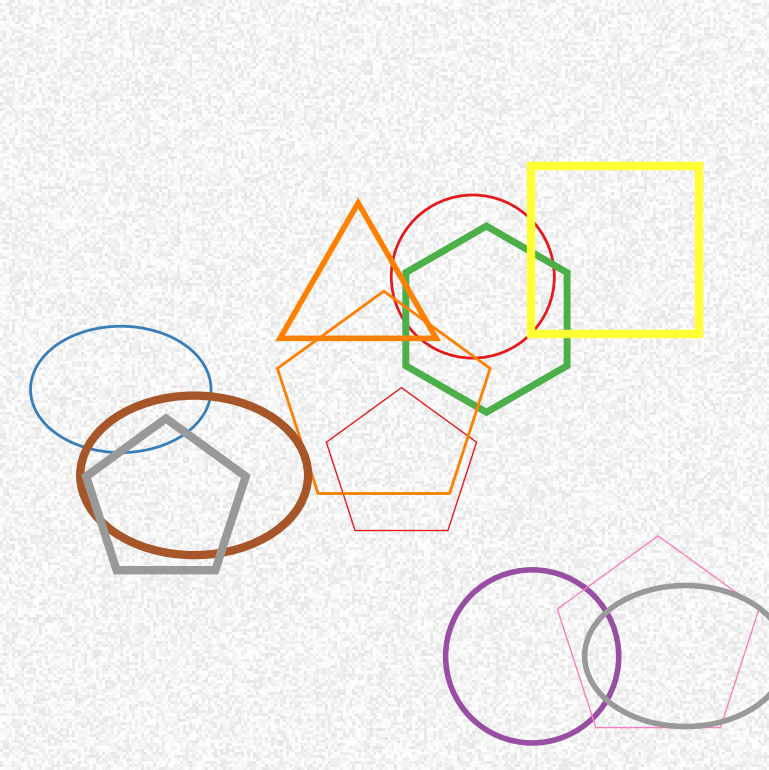[{"shape": "pentagon", "thickness": 0.5, "radius": 0.51, "center": [0.521, 0.394]}, {"shape": "circle", "thickness": 1, "radius": 0.53, "center": [0.614, 0.641]}, {"shape": "oval", "thickness": 1, "radius": 0.59, "center": [0.157, 0.494]}, {"shape": "hexagon", "thickness": 2.5, "radius": 0.6, "center": [0.632, 0.585]}, {"shape": "circle", "thickness": 2, "radius": 0.56, "center": [0.691, 0.148]}, {"shape": "triangle", "thickness": 2, "radius": 0.59, "center": [0.465, 0.619]}, {"shape": "pentagon", "thickness": 1, "radius": 0.73, "center": [0.498, 0.477]}, {"shape": "square", "thickness": 3, "radius": 0.55, "center": [0.799, 0.676]}, {"shape": "oval", "thickness": 3, "radius": 0.74, "center": [0.252, 0.383]}, {"shape": "pentagon", "thickness": 0.5, "radius": 0.69, "center": [0.855, 0.166]}, {"shape": "pentagon", "thickness": 3, "radius": 0.54, "center": [0.216, 0.348]}, {"shape": "oval", "thickness": 2, "radius": 0.65, "center": [0.89, 0.148]}]